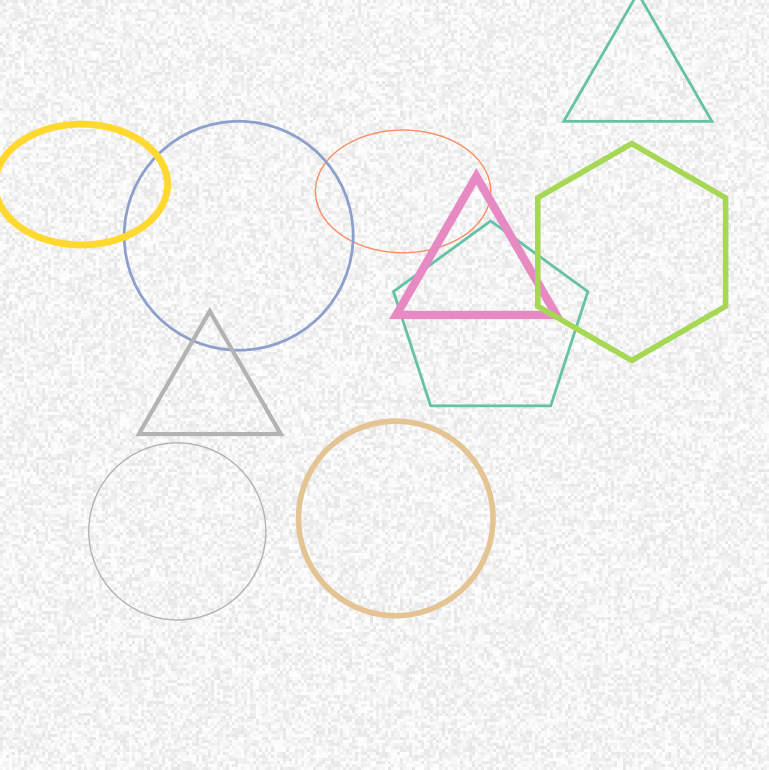[{"shape": "triangle", "thickness": 1, "radius": 0.56, "center": [0.828, 0.898]}, {"shape": "pentagon", "thickness": 1, "radius": 0.66, "center": [0.637, 0.58]}, {"shape": "oval", "thickness": 0.5, "radius": 0.57, "center": [0.523, 0.751]}, {"shape": "circle", "thickness": 1, "radius": 0.74, "center": [0.31, 0.694]}, {"shape": "triangle", "thickness": 3, "radius": 0.6, "center": [0.619, 0.651]}, {"shape": "hexagon", "thickness": 2, "radius": 0.7, "center": [0.82, 0.673]}, {"shape": "oval", "thickness": 2.5, "radius": 0.56, "center": [0.106, 0.76]}, {"shape": "circle", "thickness": 2, "radius": 0.63, "center": [0.514, 0.327]}, {"shape": "circle", "thickness": 0.5, "radius": 0.58, "center": [0.23, 0.31]}, {"shape": "triangle", "thickness": 1.5, "radius": 0.53, "center": [0.272, 0.49]}]